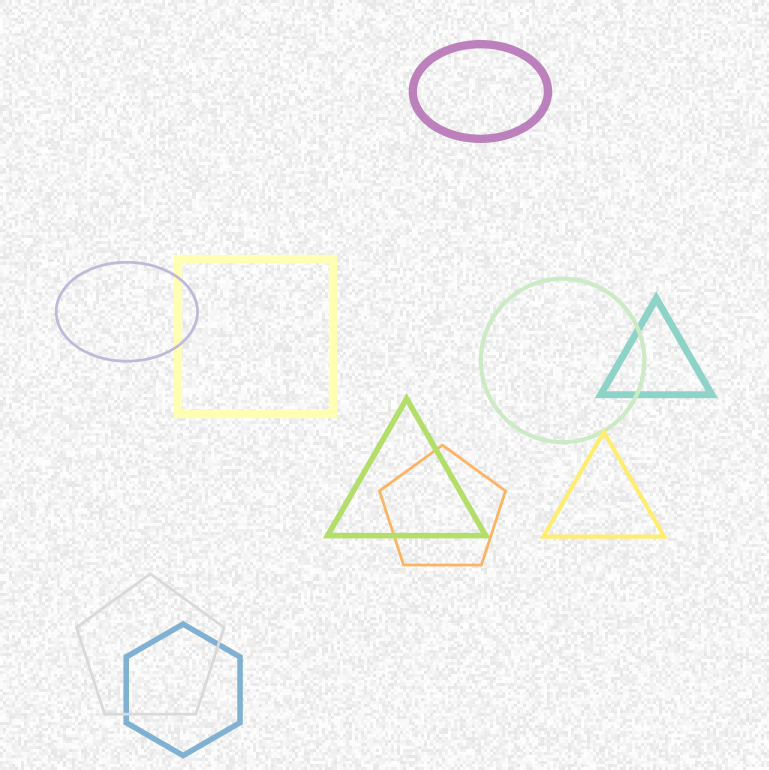[{"shape": "triangle", "thickness": 2.5, "radius": 0.42, "center": [0.852, 0.529]}, {"shape": "square", "thickness": 3, "radius": 0.5, "center": [0.332, 0.563]}, {"shape": "oval", "thickness": 1, "radius": 0.46, "center": [0.165, 0.595]}, {"shape": "hexagon", "thickness": 2, "radius": 0.43, "center": [0.238, 0.104]}, {"shape": "pentagon", "thickness": 1, "radius": 0.43, "center": [0.575, 0.336]}, {"shape": "triangle", "thickness": 2, "radius": 0.59, "center": [0.528, 0.364]}, {"shape": "pentagon", "thickness": 1, "radius": 0.5, "center": [0.195, 0.154]}, {"shape": "oval", "thickness": 3, "radius": 0.44, "center": [0.624, 0.881]}, {"shape": "circle", "thickness": 1.5, "radius": 0.53, "center": [0.731, 0.532]}, {"shape": "triangle", "thickness": 1.5, "radius": 0.45, "center": [0.784, 0.348]}]